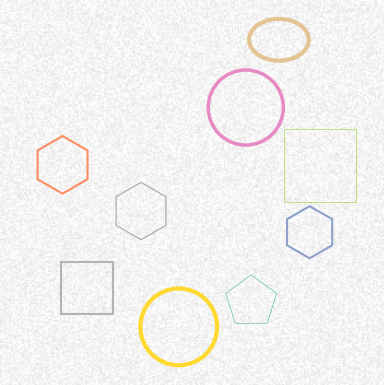[{"shape": "pentagon", "thickness": 0.5, "radius": 0.35, "center": [0.653, 0.216]}, {"shape": "hexagon", "thickness": 1.5, "radius": 0.37, "center": [0.162, 0.572]}, {"shape": "hexagon", "thickness": 1.5, "radius": 0.34, "center": [0.804, 0.397]}, {"shape": "circle", "thickness": 2.5, "radius": 0.49, "center": [0.638, 0.721]}, {"shape": "square", "thickness": 0.5, "radius": 0.47, "center": [0.831, 0.57]}, {"shape": "circle", "thickness": 3, "radius": 0.5, "center": [0.464, 0.151]}, {"shape": "oval", "thickness": 3, "radius": 0.39, "center": [0.725, 0.897]}, {"shape": "square", "thickness": 1.5, "radius": 0.34, "center": [0.226, 0.252]}, {"shape": "hexagon", "thickness": 1, "radius": 0.37, "center": [0.366, 0.452]}]